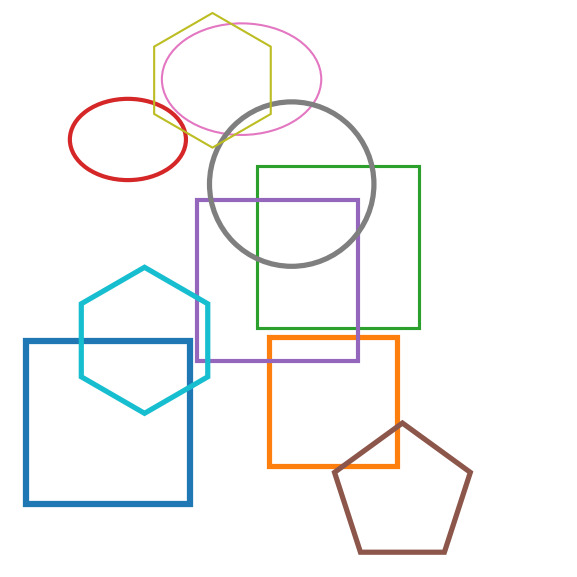[{"shape": "square", "thickness": 3, "radius": 0.71, "center": [0.187, 0.268]}, {"shape": "square", "thickness": 2.5, "radius": 0.56, "center": [0.576, 0.304]}, {"shape": "square", "thickness": 1.5, "radius": 0.7, "center": [0.585, 0.571]}, {"shape": "oval", "thickness": 2, "radius": 0.5, "center": [0.221, 0.758]}, {"shape": "square", "thickness": 2, "radius": 0.7, "center": [0.48, 0.513]}, {"shape": "pentagon", "thickness": 2.5, "radius": 0.62, "center": [0.697, 0.143]}, {"shape": "oval", "thickness": 1, "radius": 0.69, "center": [0.418, 0.862]}, {"shape": "circle", "thickness": 2.5, "radius": 0.71, "center": [0.505, 0.68]}, {"shape": "hexagon", "thickness": 1, "radius": 0.58, "center": [0.368, 0.86]}, {"shape": "hexagon", "thickness": 2.5, "radius": 0.63, "center": [0.25, 0.41]}]